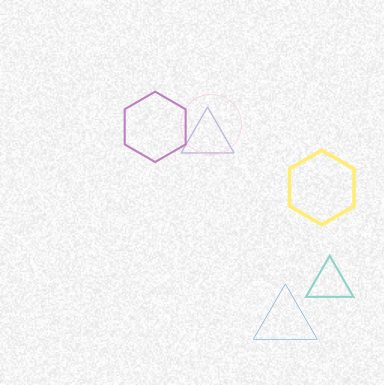[{"shape": "triangle", "thickness": 1.5, "radius": 0.36, "center": [0.856, 0.264]}, {"shape": "triangle", "thickness": 1, "radius": 0.4, "center": [0.539, 0.642]}, {"shape": "triangle", "thickness": 0.5, "radius": 0.48, "center": [0.741, 0.167]}, {"shape": "circle", "thickness": 0.5, "radius": 0.39, "center": [0.549, 0.676]}, {"shape": "hexagon", "thickness": 1.5, "radius": 0.46, "center": [0.403, 0.671]}, {"shape": "hexagon", "thickness": 2.5, "radius": 0.48, "center": [0.836, 0.513]}]